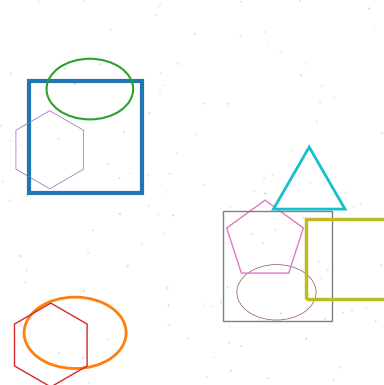[{"shape": "square", "thickness": 3, "radius": 0.73, "center": [0.222, 0.645]}, {"shape": "oval", "thickness": 2, "radius": 0.66, "center": [0.195, 0.136]}, {"shape": "oval", "thickness": 1.5, "radius": 0.56, "center": [0.233, 0.769]}, {"shape": "hexagon", "thickness": 1, "radius": 0.54, "center": [0.132, 0.104]}, {"shape": "hexagon", "thickness": 0.5, "radius": 0.51, "center": [0.129, 0.611]}, {"shape": "oval", "thickness": 0.5, "radius": 0.51, "center": [0.718, 0.241]}, {"shape": "pentagon", "thickness": 1, "radius": 0.52, "center": [0.688, 0.375]}, {"shape": "square", "thickness": 1, "radius": 0.71, "center": [0.72, 0.309]}, {"shape": "square", "thickness": 2.5, "radius": 0.52, "center": [0.898, 0.327]}, {"shape": "triangle", "thickness": 2, "radius": 0.54, "center": [0.803, 0.511]}]